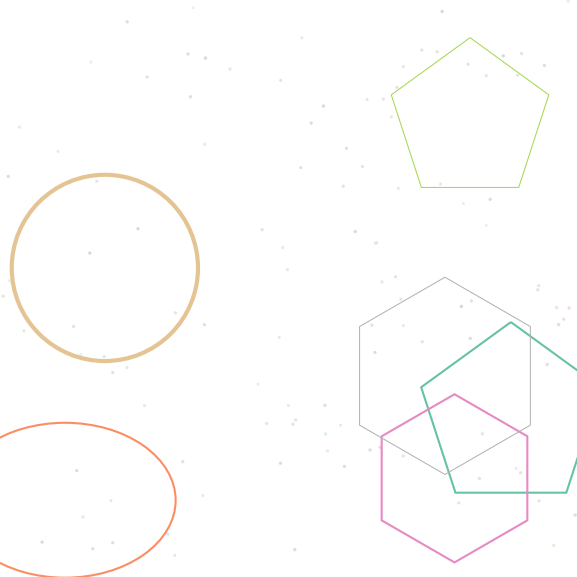[{"shape": "pentagon", "thickness": 1, "radius": 0.82, "center": [0.885, 0.278]}, {"shape": "oval", "thickness": 1, "radius": 0.96, "center": [0.113, 0.133]}, {"shape": "hexagon", "thickness": 1, "radius": 0.73, "center": [0.787, 0.171]}, {"shape": "pentagon", "thickness": 0.5, "radius": 0.72, "center": [0.814, 0.791]}, {"shape": "circle", "thickness": 2, "radius": 0.81, "center": [0.182, 0.535]}, {"shape": "hexagon", "thickness": 0.5, "radius": 0.85, "center": [0.771, 0.348]}]